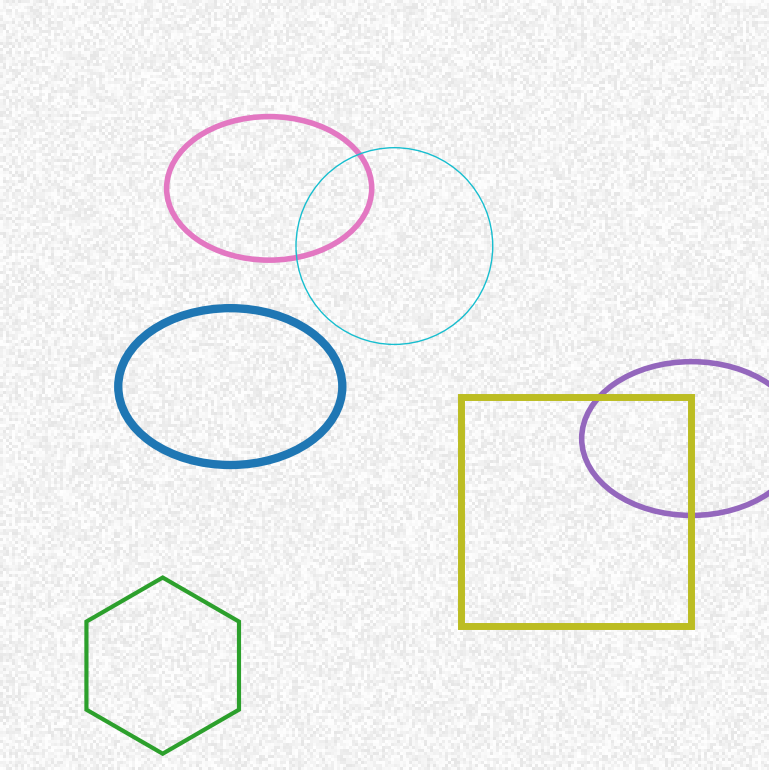[{"shape": "oval", "thickness": 3, "radius": 0.73, "center": [0.299, 0.498]}, {"shape": "hexagon", "thickness": 1.5, "radius": 0.57, "center": [0.211, 0.136]}, {"shape": "oval", "thickness": 2, "radius": 0.71, "center": [0.898, 0.43]}, {"shape": "oval", "thickness": 2, "radius": 0.67, "center": [0.35, 0.755]}, {"shape": "square", "thickness": 2.5, "radius": 0.75, "center": [0.748, 0.336]}, {"shape": "circle", "thickness": 0.5, "radius": 0.64, "center": [0.512, 0.68]}]